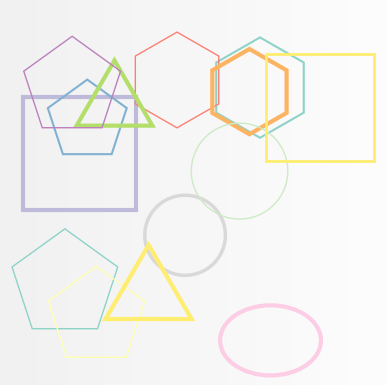[{"shape": "pentagon", "thickness": 1, "radius": 0.72, "center": [0.167, 0.262]}, {"shape": "hexagon", "thickness": 1.5, "radius": 0.65, "center": [0.671, 0.773]}, {"shape": "pentagon", "thickness": 1, "radius": 0.65, "center": [0.249, 0.178]}, {"shape": "square", "thickness": 3, "radius": 0.73, "center": [0.205, 0.601]}, {"shape": "hexagon", "thickness": 1, "radius": 0.62, "center": [0.457, 0.792]}, {"shape": "pentagon", "thickness": 1.5, "radius": 0.54, "center": [0.225, 0.686]}, {"shape": "hexagon", "thickness": 3, "radius": 0.55, "center": [0.644, 0.762]}, {"shape": "triangle", "thickness": 3, "radius": 0.56, "center": [0.295, 0.73]}, {"shape": "oval", "thickness": 3, "radius": 0.65, "center": [0.698, 0.116]}, {"shape": "circle", "thickness": 2.5, "radius": 0.52, "center": [0.478, 0.389]}, {"shape": "pentagon", "thickness": 1, "radius": 0.66, "center": [0.186, 0.774]}, {"shape": "circle", "thickness": 1, "radius": 0.62, "center": [0.618, 0.556]}, {"shape": "square", "thickness": 2, "radius": 0.7, "center": [0.826, 0.721]}, {"shape": "triangle", "thickness": 3, "radius": 0.64, "center": [0.383, 0.235]}]